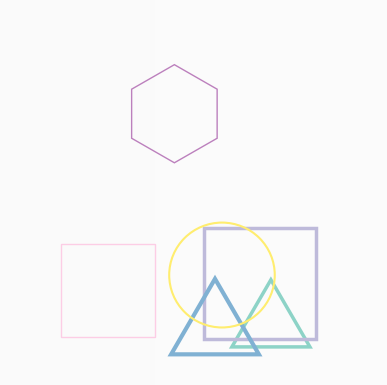[{"shape": "triangle", "thickness": 2.5, "radius": 0.58, "center": [0.699, 0.157]}, {"shape": "square", "thickness": 2.5, "radius": 0.72, "center": [0.672, 0.263]}, {"shape": "triangle", "thickness": 3, "radius": 0.65, "center": [0.555, 0.145]}, {"shape": "square", "thickness": 1, "radius": 0.6, "center": [0.279, 0.246]}, {"shape": "hexagon", "thickness": 1, "radius": 0.64, "center": [0.45, 0.705]}, {"shape": "circle", "thickness": 1.5, "radius": 0.68, "center": [0.573, 0.286]}]